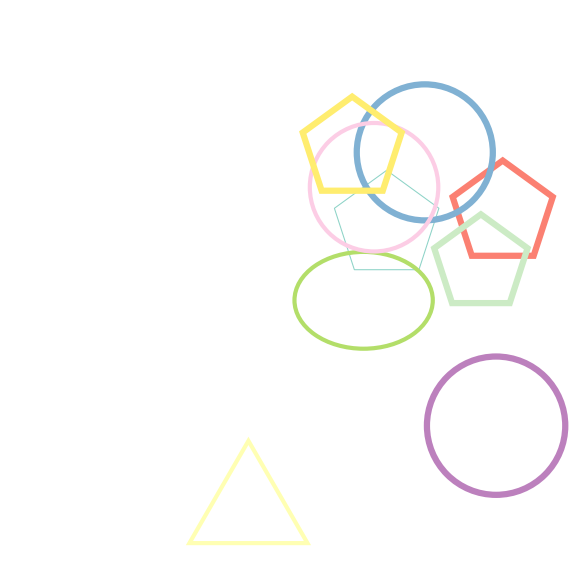[{"shape": "pentagon", "thickness": 0.5, "radius": 0.48, "center": [0.67, 0.609]}, {"shape": "triangle", "thickness": 2, "radius": 0.59, "center": [0.43, 0.118]}, {"shape": "pentagon", "thickness": 3, "radius": 0.46, "center": [0.87, 0.63]}, {"shape": "circle", "thickness": 3, "radius": 0.59, "center": [0.736, 0.735]}, {"shape": "oval", "thickness": 2, "radius": 0.6, "center": [0.63, 0.479]}, {"shape": "circle", "thickness": 2, "radius": 0.56, "center": [0.648, 0.675]}, {"shape": "circle", "thickness": 3, "radius": 0.6, "center": [0.859, 0.262]}, {"shape": "pentagon", "thickness": 3, "radius": 0.42, "center": [0.833, 0.543]}, {"shape": "pentagon", "thickness": 3, "radius": 0.45, "center": [0.61, 0.742]}]